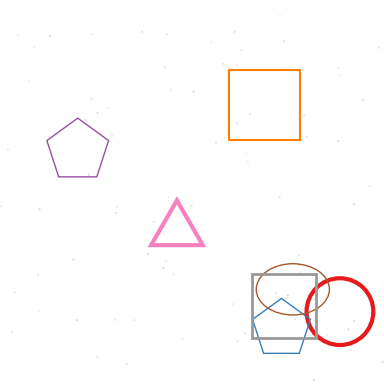[{"shape": "circle", "thickness": 3, "radius": 0.43, "center": [0.883, 0.191]}, {"shape": "pentagon", "thickness": 1, "radius": 0.39, "center": [0.731, 0.146]}, {"shape": "pentagon", "thickness": 1, "radius": 0.42, "center": [0.202, 0.609]}, {"shape": "square", "thickness": 1.5, "radius": 0.46, "center": [0.688, 0.727]}, {"shape": "oval", "thickness": 1, "radius": 0.48, "center": [0.761, 0.248]}, {"shape": "triangle", "thickness": 3, "radius": 0.39, "center": [0.46, 0.402]}, {"shape": "square", "thickness": 2, "radius": 0.42, "center": [0.737, 0.205]}]